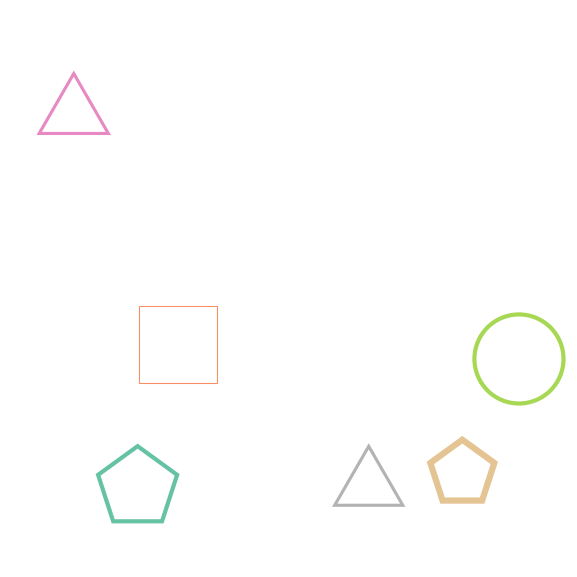[{"shape": "pentagon", "thickness": 2, "radius": 0.36, "center": [0.238, 0.155]}, {"shape": "square", "thickness": 0.5, "radius": 0.33, "center": [0.309, 0.403]}, {"shape": "triangle", "thickness": 1.5, "radius": 0.35, "center": [0.128, 0.803]}, {"shape": "circle", "thickness": 2, "radius": 0.39, "center": [0.899, 0.378]}, {"shape": "pentagon", "thickness": 3, "radius": 0.29, "center": [0.801, 0.179]}, {"shape": "triangle", "thickness": 1.5, "radius": 0.34, "center": [0.639, 0.158]}]